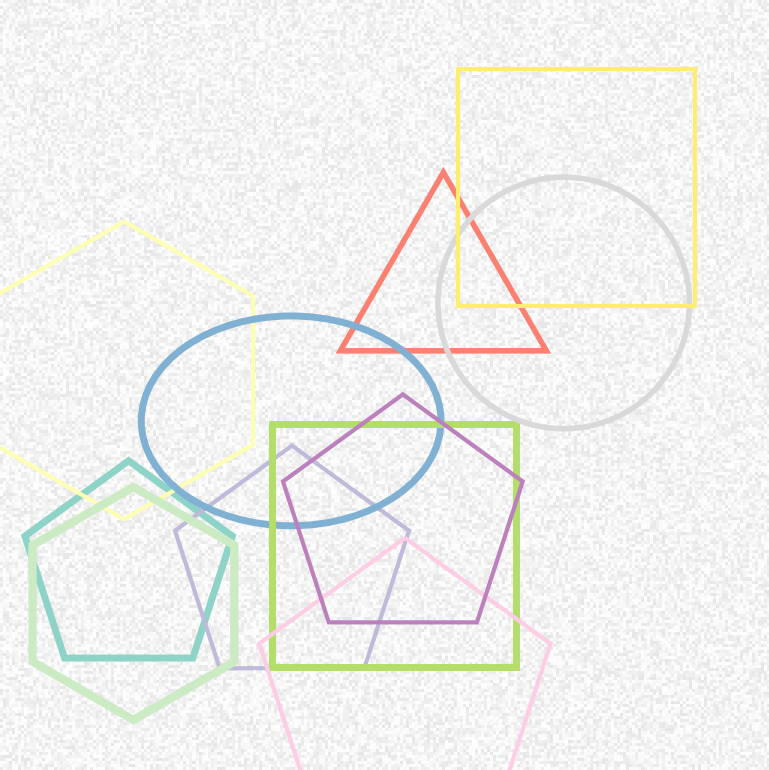[{"shape": "pentagon", "thickness": 2.5, "radius": 0.71, "center": [0.167, 0.26]}, {"shape": "hexagon", "thickness": 1.5, "radius": 0.97, "center": [0.161, 0.519]}, {"shape": "pentagon", "thickness": 1.5, "radius": 0.8, "center": [0.379, 0.261]}, {"shape": "triangle", "thickness": 2, "radius": 0.77, "center": [0.576, 0.622]}, {"shape": "oval", "thickness": 2.5, "radius": 0.97, "center": [0.378, 0.453]}, {"shape": "square", "thickness": 2.5, "radius": 0.79, "center": [0.512, 0.292]}, {"shape": "pentagon", "thickness": 1.5, "radius": 0.99, "center": [0.526, 0.103]}, {"shape": "circle", "thickness": 2, "radius": 0.82, "center": [0.732, 0.607]}, {"shape": "pentagon", "thickness": 1.5, "radius": 0.82, "center": [0.523, 0.324]}, {"shape": "hexagon", "thickness": 3, "radius": 0.76, "center": [0.173, 0.216]}, {"shape": "square", "thickness": 1.5, "radius": 0.77, "center": [0.749, 0.757]}]